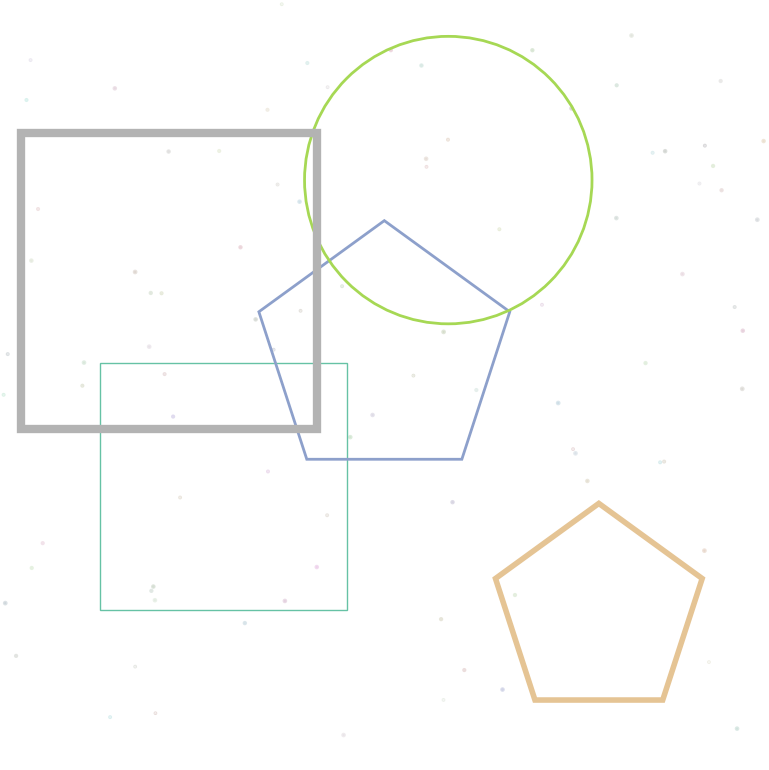[{"shape": "square", "thickness": 0.5, "radius": 0.8, "center": [0.291, 0.368]}, {"shape": "pentagon", "thickness": 1, "radius": 0.86, "center": [0.499, 0.542]}, {"shape": "circle", "thickness": 1, "radius": 0.93, "center": [0.582, 0.766]}, {"shape": "pentagon", "thickness": 2, "radius": 0.71, "center": [0.778, 0.205]}, {"shape": "square", "thickness": 3, "radius": 0.96, "center": [0.219, 0.635]}]